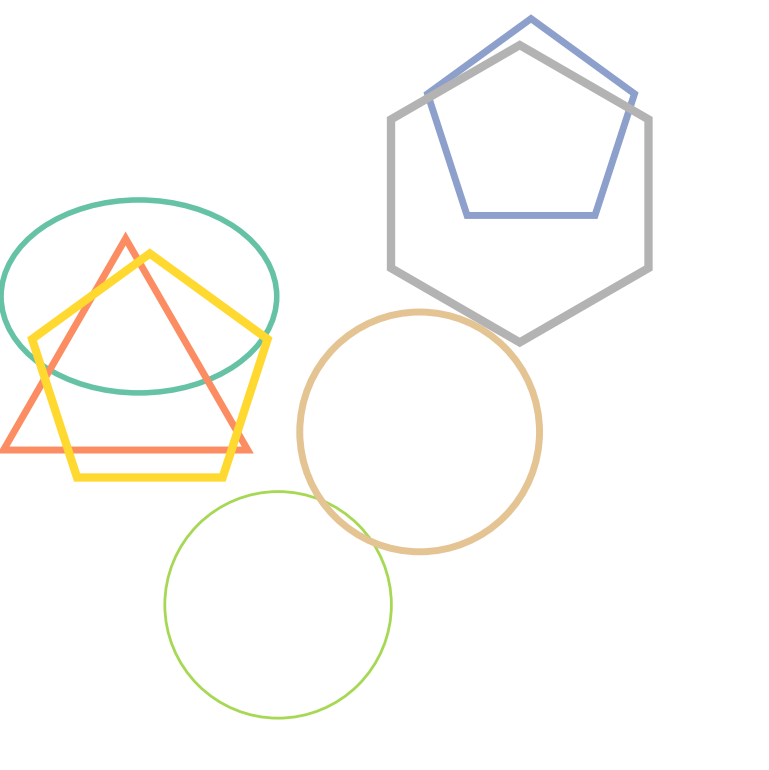[{"shape": "oval", "thickness": 2, "radius": 0.89, "center": [0.18, 0.615]}, {"shape": "triangle", "thickness": 2.5, "radius": 0.92, "center": [0.163, 0.507]}, {"shape": "pentagon", "thickness": 2.5, "radius": 0.71, "center": [0.69, 0.835]}, {"shape": "circle", "thickness": 1, "radius": 0.74, "center": [0.361, 0.214]}, {"shape": "pentagon", "thickness": 3, "radius": 0.8, "center": [0.195, 0.51]}, {"shape": "circle", "thickness": 2.5, "radius": 0.78, "center": [0.545, 0.439]}, {"shape": "hexagon", "thickness": 3, "radius": 0.97, "center": [0.675, 0.748]}]